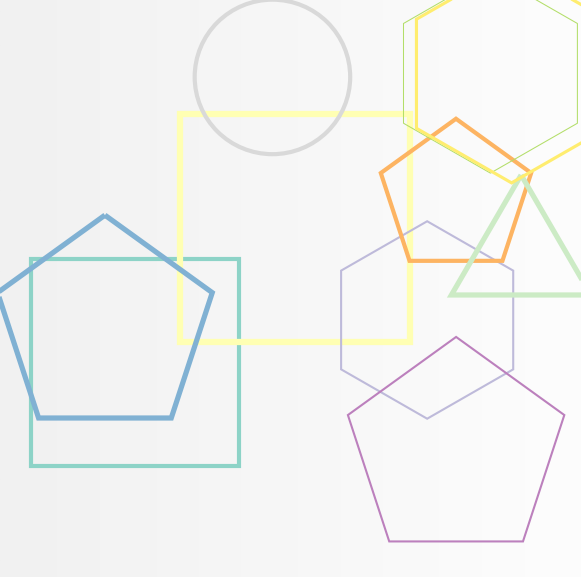[{"shape": "square", "thickness": 2, "radius": 0.9, "center": [0.233, 0.371]}, {"shape": "square", "thickness": 3, "radius": 0.99, "center": [0.507, 0.605]}, {"shape": "hexagon", "thickness": 1, "radius": 0.85, "center": [0.735, 0.445]}, {"shape": "pentagon", "thickness": 2.5, "radius": 0.97, "center": [0.181, 0.432]}, {"shape": "pentagon", "thickness": 2, "radius": 0.68, "center": [0.784, 0.657]}, {"shape": "hexagon", "thickness": 0.5, "radius": 0.86, "center": [0.844, 0.872]}, {"shape": "circle", "thickness": 2, "radius": 0.67, "center": [0.469, 0.866]}, {"shape": "pentagon", "thickness": 1, "radius": 0.98, "center": [0.785, 0.22]}, {"shape": "triangle", "thickness": 2.5, "radius": 0.69, "center": [0.897, 0.558]}, {"shape": "hexagon", "thickness": 1.5, "radius": 0.94, "center": [0.88, 0.871]}]